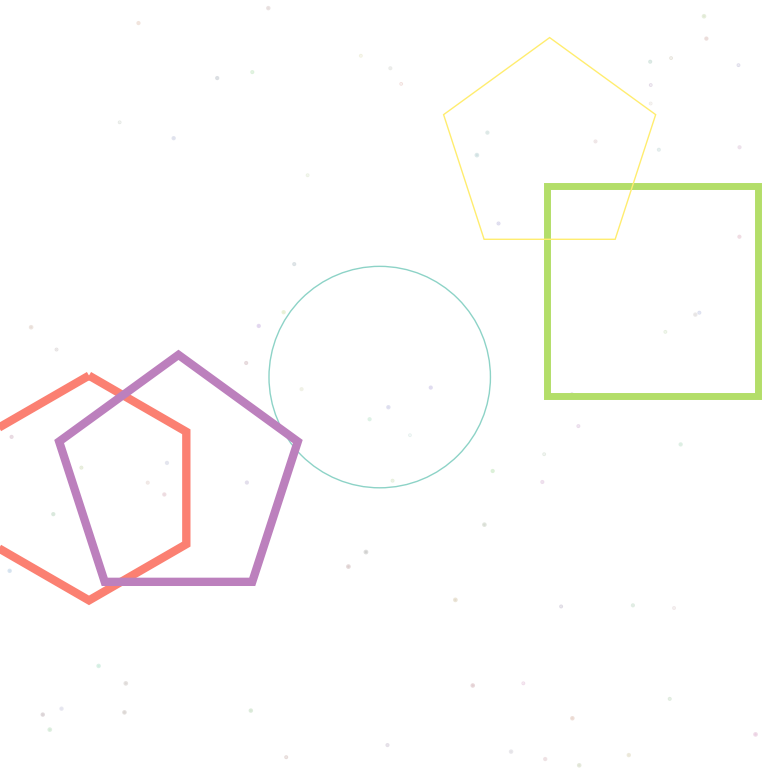[{"shape": "circle", "thickness": 0.5, "radius": 0.72, "center": [0.493, 0.51]}, {"shape": "hexagon", "thickness": 3, "radius": 0.73, "center": [0.116, 0.366]}, {"shape": "square", "thickness": 2.5, "radius": 0.68, "center": [0.847, 0.623]}, {"shape": "pentagon", "thickness": 3, "radius": 0.81, "center": [0.232, 0.376]}, {"shape": "pentagon", "thickness": 0.5, "radius": 0.72, "center": [0.714, 0.806]}]